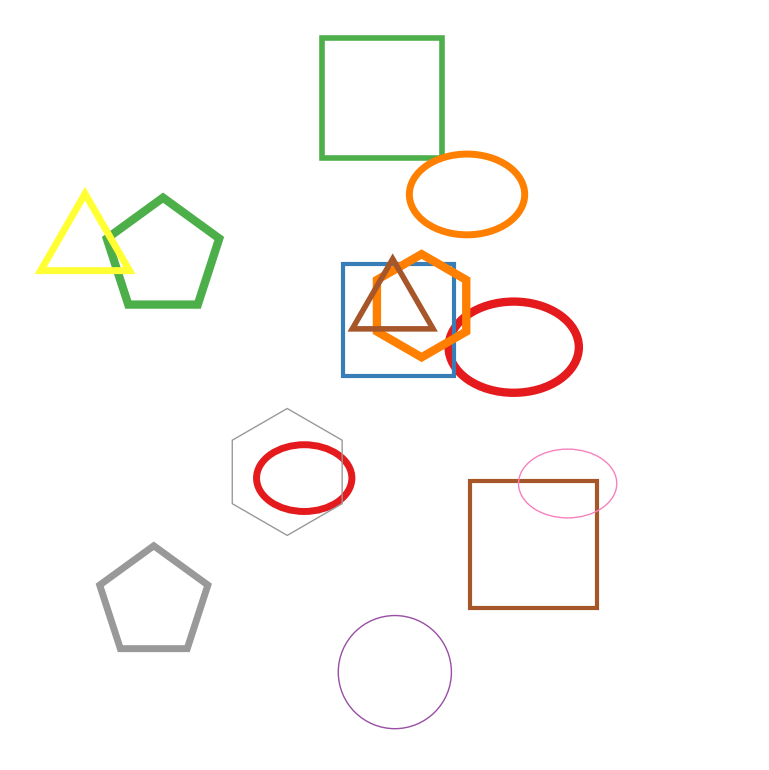[{"shape": "oval", "thickness": 3, "radius": 0.42, "center": [0.667, 0.549]}, {"shape": "oval", "thickness": 2.5, "radius": 0.31, "center": [0.395, 0.379]}, {"shape": "square", "thickness": 1.5, "radius": 0.36, "center": [0.517, 0.584]}, {"shape": "pentagon", "thickness": 3, "radius": 0.38, "center": [0.212, 0.667]}, {"shape": "square", "thickness": 2, "radius": 0.39, "center": [0.496, 0.873]}, {"shape": "circle", "thickness": 0.5, "radius": 0.37, "center": [0.513, 0.127]}, {"shape": "hexagon", "thickness": 3, "radius": 0.33, "center": [0.548, 0.603]}, {"shape": "oval", "thickness": 2.5, "radius": 0.37, "center": [0.607, 0.747]}, {"shape": "triangle", "thickness": 2.5, "radius": 0.33, "center": [0.11, 0.682]}, {"shape": "square", "thickness": 1.5, "radius": 0.41, "center": [0.693, 0.293]}, {"shape": "triangle", "thickness": 2, "radius": 0.3, "center": [0.51, 0.603]}, {"shape": "oval", "thickness": 0.5, "radius": 0.32, "center": [0.737, 0.372]}, {"shape": "hexagon", "thickness": 0.5, "radius": 0.41, "center": [0.373, 0.387]}, {"shape": "pentagon", "thickness": 2.5, "radius": 0.37, "center": [0.2, 0.217]}]